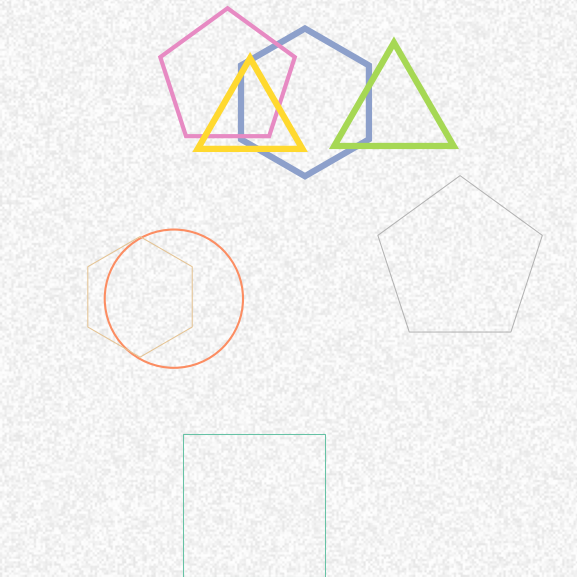[{"shape": "square", "thickness": 0.5, "radius": 0.62, "center": [0.44, 0.124]}, {"shape": "circle", "thickness": 1, "radius": 0.6, "center": [0.301, 0.482]}, {"shape": "hexagon", "thickness": 3, "radius": 0.64, "center": [0.528, 0.822]}, {"shape": "pentagon", "thickness": 2, "radius": 0.61, "center": [0.394, 0.862]}, {"shape": "triangle", "thickness": 3, "radius": 0.6, "center": [0.682, 0.806]}, {"shape": "triangle", "thickness": 3, "radius": 0.52, "center": [0.433, 0.794]}, {"shape": "hexagon", "thickness": 0.5, "radius": 0.52, "center": [0.242, 0.485]}, {"shape": "pentagon", "thickness": 0.5, "radius": 0.75, "center": [0.797, 0.545]}]